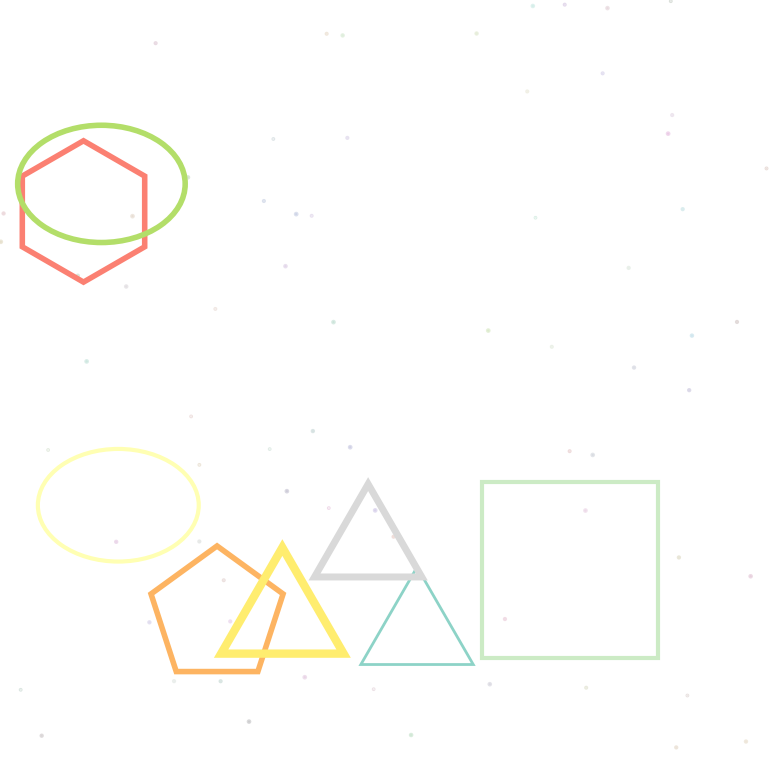[{"shape": "triangle", "thickness": 1, "radius": 0.42, "center": [0.542, 0.179]}, {"shape": "oval", "thickness": 1.5, "radius": 0.52, "center": [0.154, 0.344]}, {"shape": "hexagon", "thickness": 2, "radius": 0.46, "center": [0.108, 0.725]}, {"shape": "pentagon", "thickness": 2, "radius": 0.45, "center": [0.282, 0.201]}, {"shape": "oval", "thickness": 2, "radius": 0.54, "center": [0.132, 0.761]}, {"shape": "triangle", "thickness": 2.5, "radius": 0.4, "center": [0.478, 0.291]}, {"shape": "square", "thickness": 1.5, "radius": 0.57, "center": [0.74, 0.26]}, {"shape": "triangle", "thickness": 3, "radius": 0.46, "center": [0.367, 0.197]}]